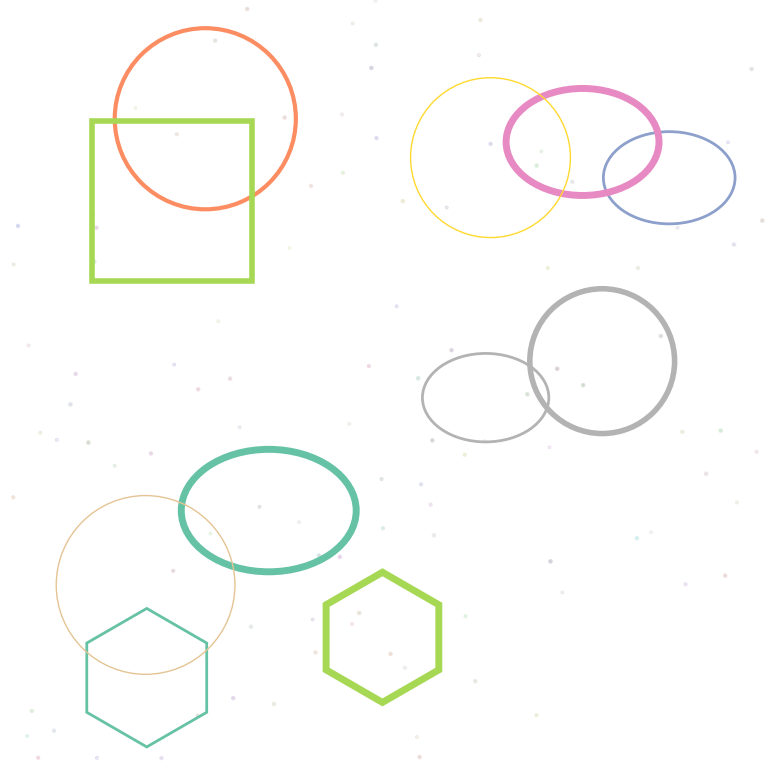[{"shape": "oval", "thickness": 2.5, "radius": 0.57, "center": [0.349, 0.337]}, {"shape": "hexagon", "thickness": 1, "radius": 0.45, "center": [0.191, 0.12]}, {"shape": "circle", "thickness": 1.5, "radius": 0.59, "center": [0.267, 0.846]}, {"shape": "oval", "thickness": 1, "radius": 0.43, "center": [0.869, 0.769]}, {"shape": "oval", "thickness": 2.5, "radius": 0.5, "center": [0.757, 0.816]}, {"shape": "square", "thickness": 2, "radius": 0.52, "center": [0.223, 0.739]}, {"shape": "hexagon", "thickness": 2.5, "radius": 0.42, "center": [0.497, 0.172]}, {"shape": "circle", "thickness": 0.5, "radius": 0.52, "center": [0.637, 0.795]}, {"shape": "circle", "thickness": 0.5, "radius": 0.58, "center": [0.189, 0.24]}, {"shape": "oval", "thickness": 1, "radius": 0.41, "center": [0.631, 0.484]}, {"shape": "circle", "thickness": 2, "radius": 0.47, "center": [0.782, 0.531]}]